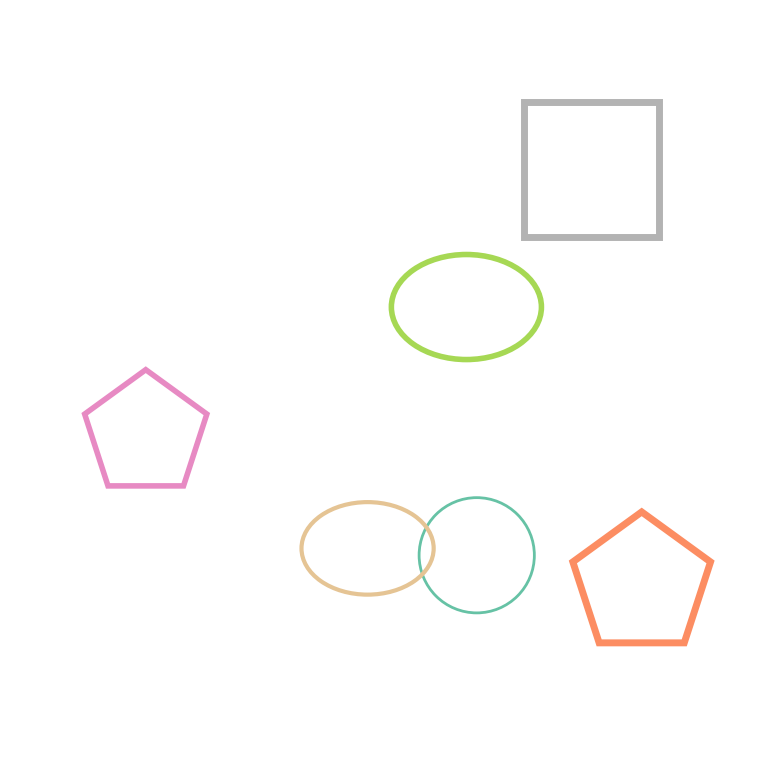[{"shape": "circle", "thickness": 1, "radius": 0.37, "center": [0.619, 0.279]}, {"shape": "pentagon", "thickness": 2.5, "radius": 0.47, "center": [0.833, 0.241]}, {"shape": "pentagon", "thickness": 2, "radius": 0.42, "center": [0.189, 0.436]}, {"shape": "oval", "thickness": 2, "radius": 0.49, "center": [0.606, 0.601]}, {"shape": "oval", "thickness": 1.5, "radius": 0.43, "center": [0.477, 0.288]}, {"shape": "square", "thickness": 2.5, "radius": 0.44, "center": [0.768, 0.78]}]